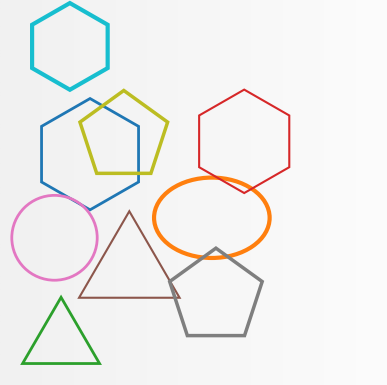[{"shape": "hexagon", "thickness": 2, "radius": 0.72, "center": [0.232, 0.6]}, {"shape": "oval", "thickness": 3, "radius": 0.75, "center": [0.547, 0.434]}, {"shape": "triangle", "thickness": 2, "radius": 0.57, "center": [0.158, 0.113]}, {"shape": "hexagon", "thickness": 1.5, "radius": 0.67, "center": [0.63, 0.633]}, {"shape": "triangle", "thickness": 1.5, "radius": 0.75, "center": [0.334, 0.302]}, {"shape": "circle", "thickness": 2, "radius": 0.55, "center": [0.141, 0.382]}, {"shape": "pentagon", "thickness": 2.5, "radius": 0.63, "center": [0.557, 0.23]}, {"shape": "pentagon", "thickness": 2.5, "radius": 0.59, "center": [0.319, 0.646]}, {"shape": "hexagon", "thickness": 3, "radius": 0.56, "center": [0.18, 0.879]}]